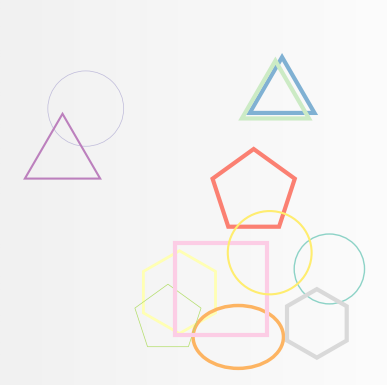[{"shape": "circle", "thickness": 1, "radius": 0.45, "center": [0.85, 0.301]}, {"shape": "hexagon", "thickness": 2, "radius": 0.54, "center": [0.463, 0.241]}, {"shape": "circle", "thickness": 0.5, "radius": 0.49, "center": [0.221, 0.718]}, {"shape": "pentagon", "thickness": 3, "radius": 0.56, "center": [0.655, 0.501]}, {"shape": "triangle", "thickness": 3, "radius": 0.48, "center": [0.728, 0.755]}, {"shape": "oval", "thickness": 2.5, "radius": 0.58, "center": [0.615, 0.125]}, {"shape": "pentagon", "thickness": 0.5, "radius": 0.45, "center": [0.433, 0.172]}, {"shape": "square", "thickness": 3, "radius": 0.6, "center": [0.571, 0.249]}, {"shape": "hexagon", "thickness": 3, "radius": 0.44, "center": [0.818, 0.16]}, {"shape": "triangle", "thickness": 1.5, "radius": 0.56, "center": [0.161, 0.592]}, {"shape": "triangle", "thickness": 3, "radius": 0.5, "center": [0.711, 0.742]}, {"shape": "circle", "thickness": 1.5, "radius": 0.54, "center": [0.696, 0.344]}]